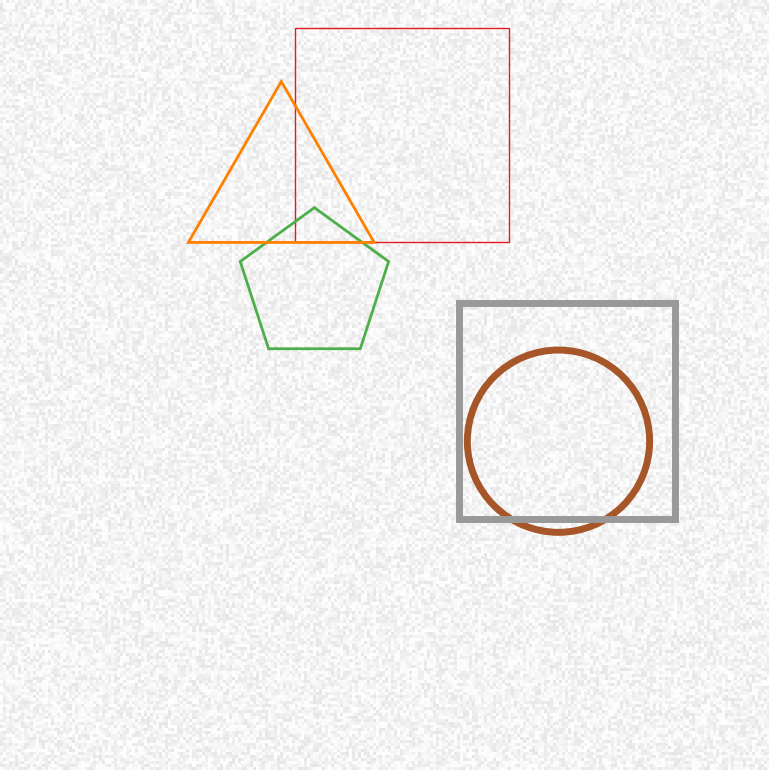[{"shape": "square", "thickness": 0.5, "radius": 0.69, "center": [0.522, 0.825]}, {"shape": "pentagon", "thickness": 1, "radius": 0.51, "center": [0.408, 0.629]}, {"shape": "triangle", "thickness": 1, "radius": 0.7, "center": [0.365, 0.755]}, {"shape": "circle", "thickness": 2.5, "radius": 0.59, "center": [0.725, 0.427]}, {"shape": "square", "thickness": 2.5, "radius": 0.7, "center": [0.736, 0.467]}]